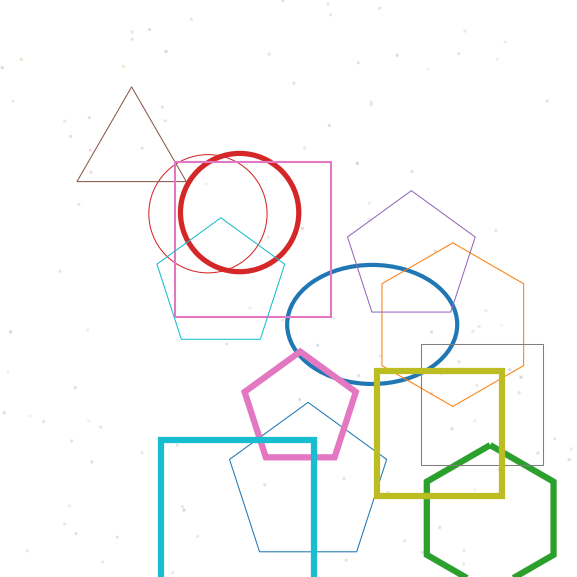[{"shape": "pentagon", "thickness": 0.5, "radius": 0.72, "center": [0.534, 0.159]}, {"shape": "oval", "thickness": 2, "radius": 0.74, "center": [0.644, 0.437]}, {"shape": "hexagon", "thickness": 0.5, "radius": 0.71, "center": [0.784, 0.437]}, {"shape": "hexagon", "thickness": 3, "radius": 0.63, "center": [0.849, 0.102]}, {"shape": "circle", "thickness": 0.5, "radius": 0.51, "center": [0.36, 0.629]}, {"shape": "circle", "thickness": 2.5, "radius": 0.51, "center": [0.415, 0.631]}, {"shape": "pentagon", "thickness": 0.5, "radius": 0.58, "center": [0.712, 0.553]}, {"shape": "triangle", "thickness": 0.5, "radius": 0.55, "center": [0.228, 0.739]}, {"shape": "pentagon", "thickness": 3, "radius": 0.51, "center": [0.52, 0.289]}, {"shape": "square", "thickness": 1, "radius": 0.67, "center": [0.438, 0.584]}, {"shape": "square", "thickness": 0.5, "radius": 0.53, "center": [0.835, 0.299]}, {"shape": "square", "thickness": 3, "radius": 0.54, "center": [0.761, 0.248]}, {"shape": "pentagon", "thickness": 0.5, "radius": 0.58, "center": [0.382, 0.506]}, {"shape": "square", "thickness": 3, "radius": 0.66, "center": [0.411, 0.105]}]